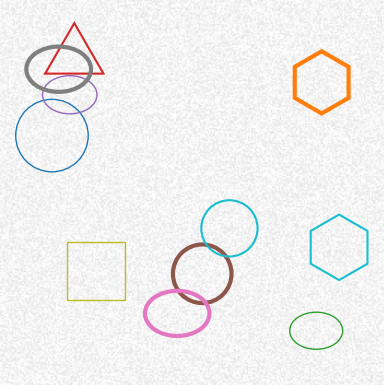[{"shape": "circle", "thickness": 1, "radius": 0.47, "center": [0.135, 0.648]}, {"shape": "hexagon", "thickness": 3, "radius": 0.4, "center": [0.836, 0.786]}, {"shape": "oval", "thickness": 1, "radius": 0.34, "center": [0.821, 0.141]}, {"shape": "triangle", "thickness": 1.5, "radius": 0.44, "center": [0.193, 0.853]}, {"shape": "oval", "thickness": 1, "radius": 0.35, "center": [0.181, 0.754]}, {"shape": "circle", "thickness": 3, "radius": 0.38, "center": [0.525, 0.289]}, {"shape": "oval", "thickness": 3, "radius": 0.42, "center": [0.46, 0.186]}, {"shape": "oval", "thickness": 3, "radius": 0.42, "center": [0.152, 0.82]}, {"shape": "square", "thickness": 1, "radius": 0.38, "center": [0.25, 0.297]}, {"shape": "circle", "thickness": 1.5, "radius": 0.37, "center": [0.596, 0.407]}, {"shape": "hexagon", "thickness": 1.5, "radius": 0.43, "center": [0.881, 0.358]}]